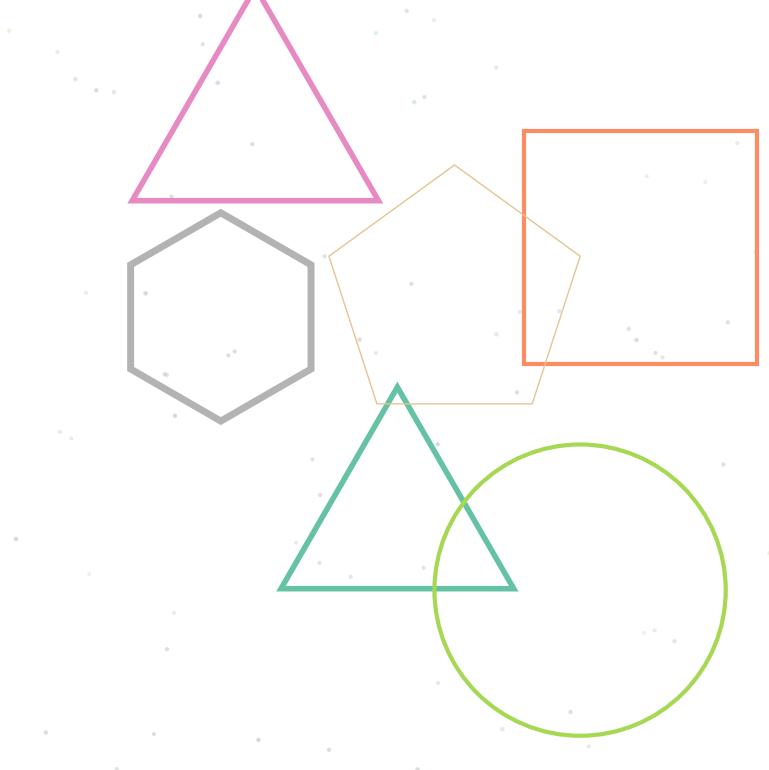[{"shape": "triangle", "thickness": 2, "radius": 0.87, "center": [0.516, 0.323]}, {"shape": "square", "thickness": 1.5, "radius": 0.76, "center": [0.831, 0.679]}, {"shape": "triangle", "thickness": 2, "radius": 0.92, "center": [0.332, 0.832]}, {"shape": "circle", "thickness": 1.5, "radius": 0.95, "center": [0.753, 0.234]}, {"shape": "pentagon", "thickness": 0.5, "radius": 0.86, "center": [0.59, 0.614]}, {"shape": "hexagon", "thickness": 2.5, "radius": 0.68, "center": [0.287, 0.588]}]